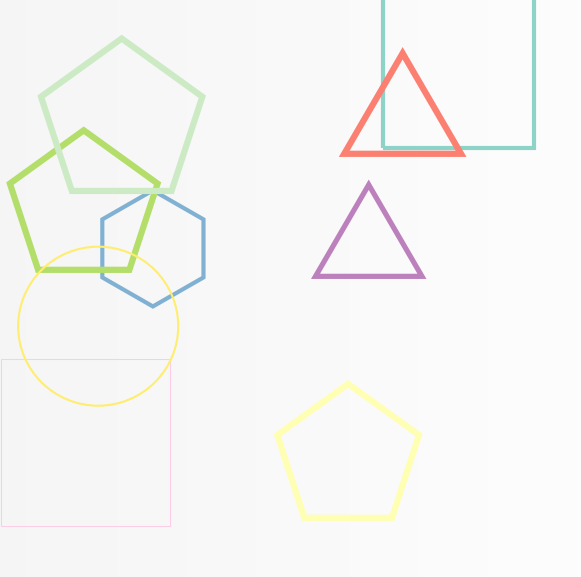[{"shape": "square", "thickness": 2, "radius": 0.65, "center": [0.789, 0.873]}, {"shape": "pentagon", "thickness": 3, "radius": 0.64, "center": [0.599, 0.206]}, {"shape": "triangle", "thickness": 3, "radius": 0.58, "center": [0.693, 0.791]}, {"shape": "hexagon", "thickness": 2, "radius": 0.5, "center": [0.263, 0.569]}, {"shape": "pentagon", "thickness": 3, "radius": 0.67, "center": [0.144, 0.64]}, {"shape": "square", "thickness": 0.5, "radius": 0.73, "center": [0.147, 0.233]}, {"shape": "triangle", "thickness": 2.5, "radius": 0.53, "center": [0.634, 0.573]}, {"shape": "pentagon", "thickness": 3, "radius": 0.73, "center": [0.209, 0.787]}, {"shape": "circle", "thickness": 1, "radius": 0.69, "center": [0.169, 0.434]}]